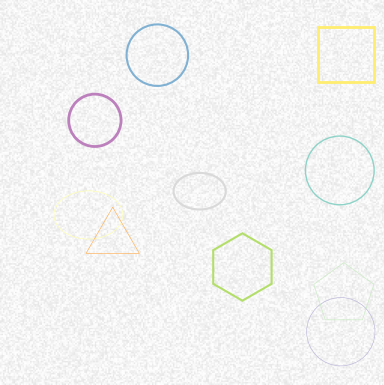[{"shape": "circle", "thickness": 1, "radius": 0.45, "center": [0.883, 0.557]}, {"shape": "oval", "thickness": 0.5, "radius": 0.45, "center": [0.23, 0.442]}, {"shape": "circle", "thickness": 0.5, "radius": 0.44, "center": [0.885, 0.138]}, {"shape": "circle", "thickness": 1.5, "radius": 0.4, "center": [0.409, 0.857]}, {"shape": "triangle", "thickness": 0.5, "radius": 0.4, "center": [0.293, 0.382]}, {"shape": "hexagon", "thickness": 1.5, "radius": 0.44, "center": [0.63, 0.307]}, {"shape": "oval", "thickness": 1.5, "radius": 0.34, "center": [0.519, 0.503]}, {"shape": "circle", "thickness": 2, "radius": 0.34, "center": [0.246, 0.687]}, {"shape": "pentagon", "thickness": 0.5, "radius": 0.41, "center": [0.893, 0.236]}, {"shape": "square", "thickness": 2, "radius": 0.36, "center": [0.898, 0.858]}]